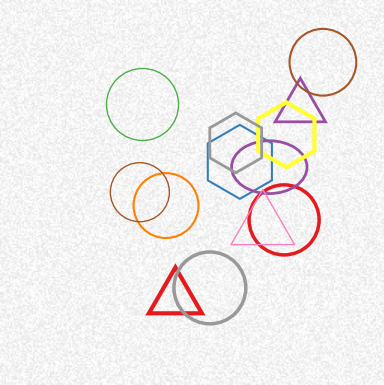[{"shape": "triangle", "thickness": 3, "radius": 0.4, "center": [0.456, 0.226]}, {"shape": "circle", "thickness": 2.5, "radius": 0.45, "center": [0.738, 0.429]}, {"shape": "hexagon", "thickness": 1.5, "radius": 0.48, "center": [0.623, 0.58]}, {"shape": "circle", "thickness": 1, "radius": 0.47, "center": [0.37, 0.729]}, {"shape": "triangle", "thickness": 2, "radius": 0.38, "center": [0.78, 0.721]}, {"shape": "oval", "thickness": 2, "radius": 0.49, "center": [0.699, 0.566]}, {"shape": "circle", "thickness": 1.5, "radius": 0.42, "center": [0.431, 0.466]}, {"shape": "hexagon", "thickness": 3, "radius": 0.42, "center": [0.744, 0.65]}, {"shape": "circle", "thickness": 1, "radius": 0.38, "center": [0.363, 0.501]}, {"shape": "circle", "thickness": 1.5, "radius": 0.43, "center": [0.839, 0.838]}, {"shape": "triangle", "thickness": 1, "radius": 0.48, "center": [0.683, 0.412]}, {"shape": "hexagon", "thickness": 2, "radius": 0.39, "center": [0.612, 0.629]}, {"shape": "circle", "thickness": 2.5, "radius": 0.47, "center": [0.545, 0.252]}]